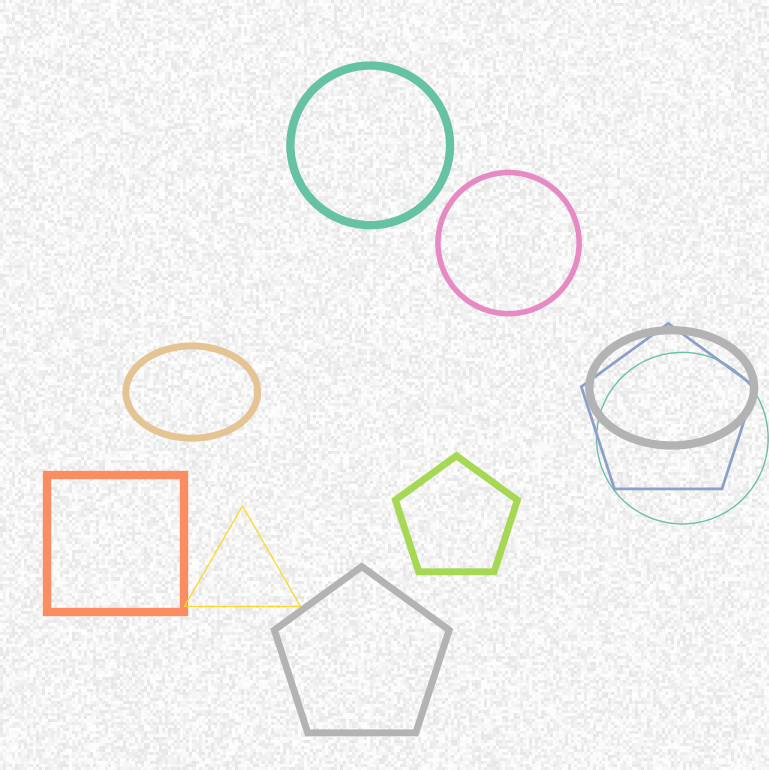[{"shape": "circle", "thickness": 3, "radius": 0.52, "center": [0.481, 0.811]}, {"shape": "circle", "thickness": 0.5, "radius": 0.56, "center": [0.886, 0.431]}, {"shape": "square", "thickness": 3, "radius": 0.45, "center": [0.15, 0.294]}, {"shape": "pentagon", "thickness": 1, "radius": 0.59, "center": [0.868, 0.461]}, {"shape": "circle", "thickness": 2, "radius": 0.46, "center": [0.66, 0.684]}, {"shape": "pentagon", "thickness": 2.5, "radius": 0.42, "center": [0.593, 0.325]}, {"shape": "triangle", "thickness": 0.5, "radius": 0.44, "center": [0.315, 0.256]}, {"shape": "oval", "thickness": 2.5, "radius": 0.43, "center": [0.249, 0.491]}, {"shape": "oval", "thickness": 3, "radius": 0.53, "center": [0.872, 0.496]}, {"shape": "pentagon", "thickness": 2.5, "radius": 0.6, "center": [0.47, 0.145]}]